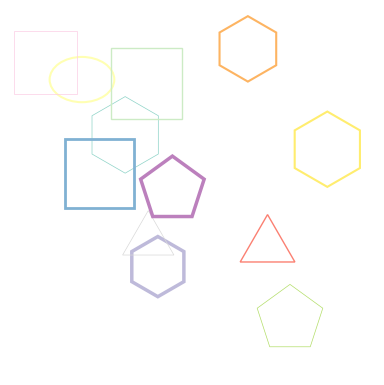[{"shape": "hexagon", "thickness": 0.5, "radius": 0.5, "center": [0.325, 0.65]}, {"shape": "oval", "thickness": 1.5, "radius": 0.42, "center": [0.213, 0.793]}, {"shape": "hexagon", "thickness": 2.5, "radius": 0.39, "center": [0.41, 0.308]}, {"shape": "triangle", "thickness": 1, "radius": 0.41, "center": [0.695, 0.361]}, {"shape": "square", "thickness": 2, "radius": 0.45, "center": [0.259, 0.55]}, {"shape": "hexagon", "thickness": 1.5, "radius": 0.42, "center": [0.644, 0.873]}, {"shape": "pentagon", "thickness": 0.5, "radius": 0.45, "center": [0.753, 0.172]}, {"shape": "square", "thickness": 0.5, "radius": 0.41, "center": [0.118, 0.838]}, {"shape": "triangle", "thickness": 0.5, "radius": 0.38, "center": [0.385, 0.376]}, {"shape": "pentagon", "thickness": 2.5, "radius": 0.43, "center": [0.448, 0.508]}, {"shape": "square", "thickness": 1, "radius": 0.46, "center": [0.381, 0.783]}, {"shape": "hexagon", "thickness": 1.5, "radius": 0.49, "center": [0.85, 0.612]}]